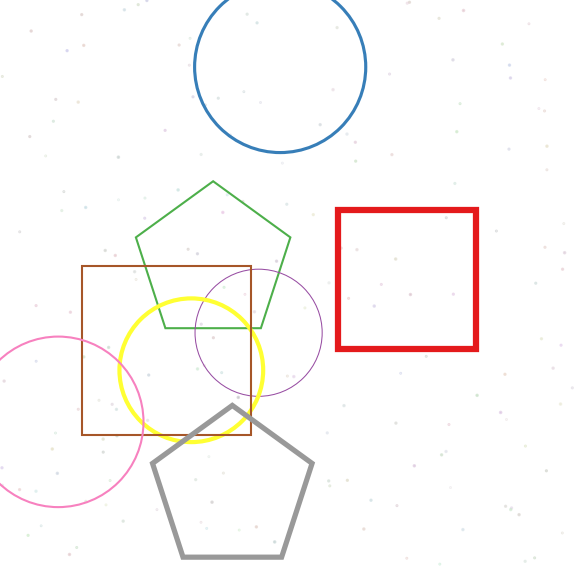[{"shape": "square", "thickness": 3, "radius": 0.6, "center": [0.704, 0.515]}, {"shape": "circle", "thickness": 1.5, "radius": 0.74, "center": [0.485, 0.883]}, {"shape": "pentagon", "thickness": 1, "radius": 0.7, "center": [0.369, 0.545]}, {"shape": "circle", "thickness": 0.5, "radius": 0.55, "center": [0.448, 0.423]}, {"shape": "circle", "thickness": 2, "radius": 0.62, "center": [0.331, 0.358]}, {"shape": "square", "thickness": 1, "radius": 0.73, "center": [0.288, 0.392]}, {"shape": "circle", "thickness": 1, "radius": 0.74, "center": [0.101, 0.269]}, {"shape": "pentagon", "thickness": 2.5, "radius": 0.73, "center": [0.402, 0.152]}]